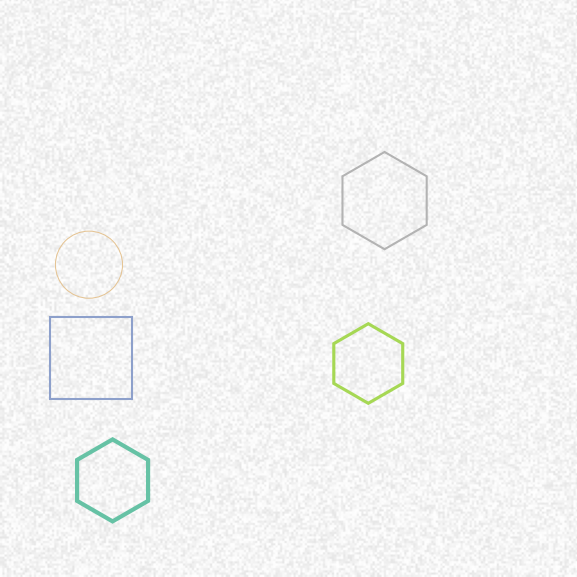[{"shape": "hexagon", "thickness": 2, "radius": 0.35, "center": [0.195, 0.167]}, {"shape": "square", "thickness": 1, "radius": 0.35, "center": [0.157, 0.38]}, {"shape": "hexagon", "thickness": 1.5, "radius": 0.34, "center": [0.638, 0.37]}, {"shape": "circle", "thickness": 0.5, "radius": 0.29, "center": [0.154, 0.541]}, {"shape": "hexagon", "thickness": 1, "radius": 0.42, "center": [0.666, 0.652]}]